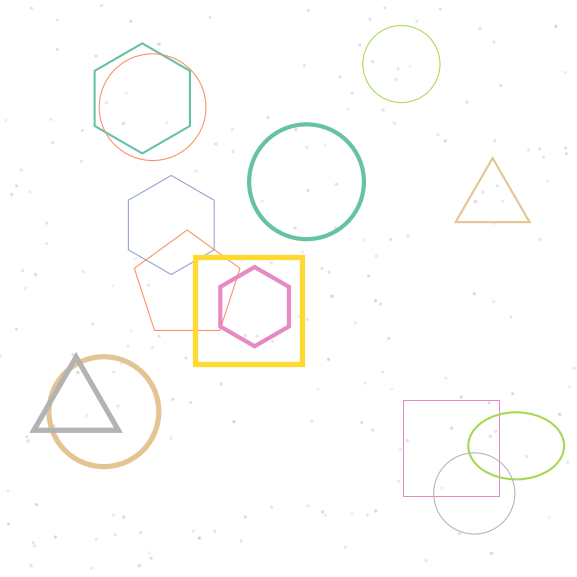[{"shape": "circle", "thickness": 2, "radius": 0.5, "center": [0.531, 0.684]}, {"shape": "hexagon", "thickness": 1, "radius": 0.48, "center": [0.246, 0.829]}, {"shape": "pentagon", "thickness": 0.5, "radius": 0.48, "center": [0.324, 0.505]}, {"shape": "circle", "thickness": 0.5, "radius": 0.46, "center": [0.264, 0.814]}, {"shape": "hexagon", "thickness": 0.5, "radius": 0.43, "center": [0.297, 0.61]}, {"shape": "square", "thickness": 0.5, "radius": 0.42, "center": [0.781, 0.223]}, {"shape": "hexagon", "thickness": 2, "radius": 0.34, "center": [0.441, 0.468]}, {"shape": "oval", "thickness": 1, "radius": 0.41, "center": [0.894, 0.227]}, {"shape": "circle", "thickness": 0.5, "radius": 0.33, "center": [0.695, 0.888]}, {"shape": "square", "thickness": 2.5, "radius": 0.46, "center": [0.43, 0.461]}, {"shape": "triangle", "thickness": 1, "radius": 0.37, "center": [0.853, 0.651]}, {"shape": "circle", "thickness": 2.5, "radius": 0.48, "center": [0.18, 0.286]}, {"shape": "circle", "thickness": 0.5, "radius": 0.35, "center": [0.821, 0.145]}, {"shape": "triangle", "thickness": 2.5, "radius": 0.42, "center": [0.132, 0.296]}]